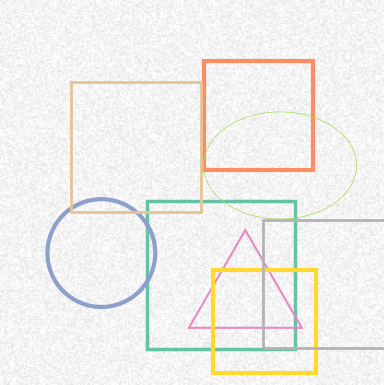[{"shape": "square", "thickness": 2.5, "radius": 0.96, "center": [0.574, 0.286]}, {"shape": "square", "thickness": 3, "radius": 0.71, "center": [0.67, 0.699]}, {"shape": "circle", "thickness": 3, "radius": 0.7, "center": [0.263, 0.343]}, {"shape": "triangle", "thickness": 1.5, "radius": 0.85, "center": [0.637, 0.233]}, {"shape": "oval", "thickness": 0.5, "radius": 0.99, "center": [0.727, 0.57]}, {"shape": "square", "thickness": 3, "radius": 0.67, "center": [0.688, 0.165]}, {"shape": "square", "thickness": 2, "radius": 0.85, "center": [0.354, 0.617]}, {"shape": "square", "thickness": 2, "radius": 0.83, "center": [0.85, 0.263]}]